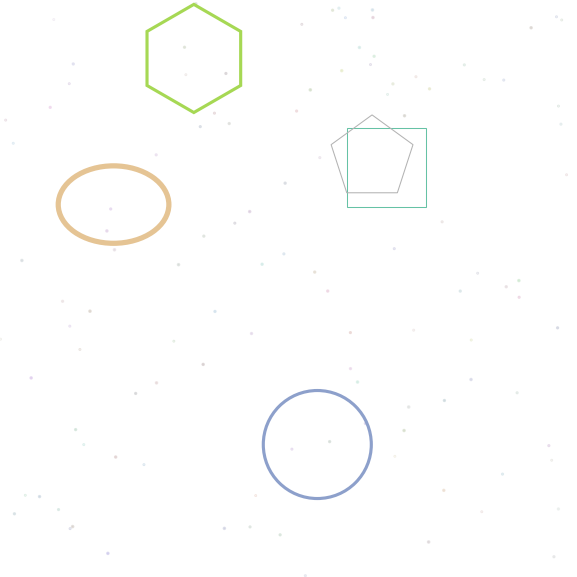[{"shape": "square", "thickness": 0.5, "radius": 0.34, "center": [0.669, 0.709]}, {"shape": "circle", "thickness": 1.5, "radius": 0.47, "center": [0.549, 0.229]}, {"shape": "hexagon", "thickness": 1.5, "radius": 0.47, "center": [0.336, 0.898]}, {"shape": "oval", "thickness": 2.5, "radius": 0.48, "center": [0.197, 0.645]}, {"shape": "pentagon", "thickness": 0.5, "radius": 0.37, "center": [0.644, 0.726]}]